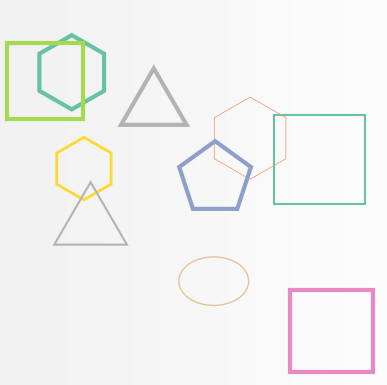[{"shape": "square", "thickness": 1.5, "radius": 0.58, "center": [0.825, 0.585]}, {"shape": "hexagon", "thickness": 3, "radius": 0.48, "center": [0.185, 0.812]}, {"shape": "hexagon", "thickness": 0.5, "radius": 0.53, "center": [0.645, 0.641]}, {"shape": "pentagon", "thickness": 3, "radius": 0.49, "center": [0.555, 0.536]}, {"shape": "square", "thickness": 3, "radius": 0.53, "center": [0.855, 0.141]}, {"shape": "square", "thickness": 3, "radius": 0.49, "center": [0.116, 0.791]}, {"shape": "hexagon", "thickness": 2, "radius": 0.41, "center": [0.217, 0.562]}, {"shape": "oval", "thickness": 1, "radius": 0.45, "center": [0.552, 0.27]}, {"shape": "triangle", "thickness": 1.5, "radius": 0.54, "center": [0.234, 0.419]}, {"shape": "triangle", "thickness": 3, "radius": 0.49, "center": [0.397, 0.725]}]